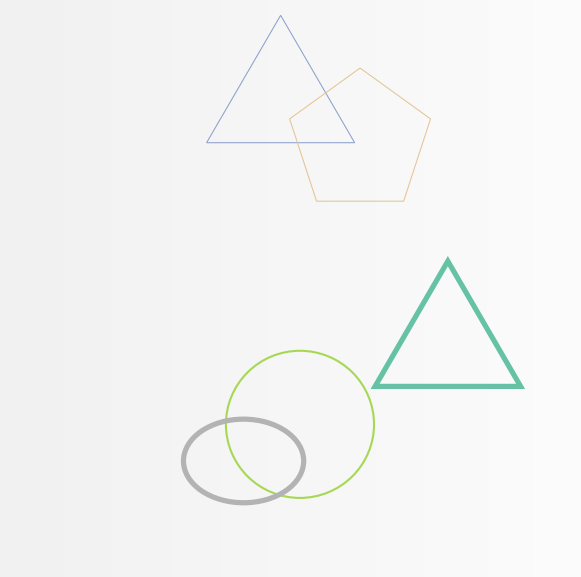[{"shape": "triangle", "thickness": 2.5, "radius": 0.72, "center": [0.77, 0.402]}, {"shape": "triangle", "thickness": 0.5, "radius": 0.74, "center": [0.483, 0.826]}, {"shape": "circle", "thickness": 1, "radius": 0.64, "center": [0.516, 0.264]}, {"shape": "pentagon", "thickness": 0.5, "radius": 0.64, "center": [0.62, 0.754]}, {"shape": "oval", "thickness": 2.5, "radius": 0.52, "center": [0.419, 0.201]}]